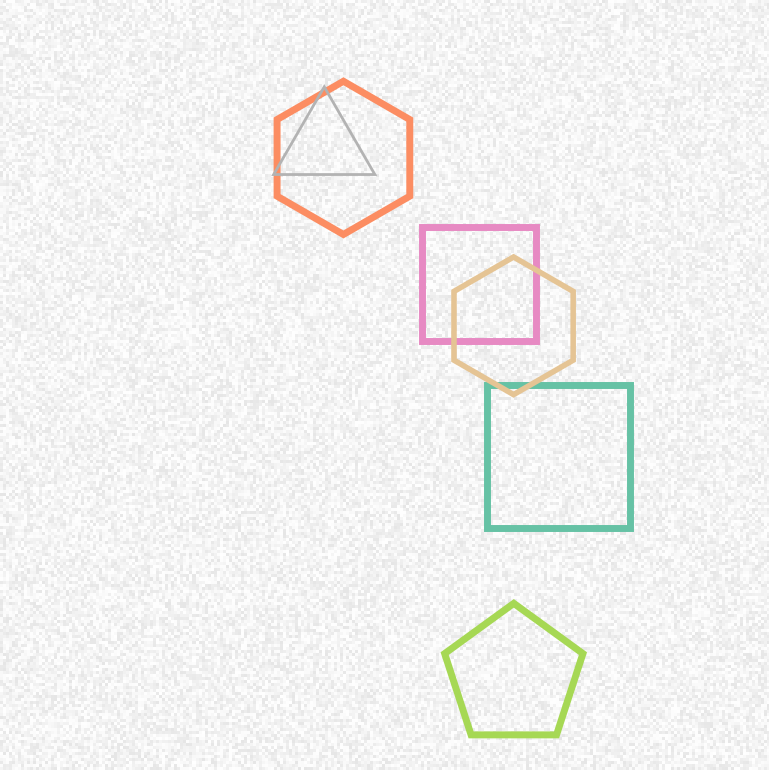[{"shape": "square", "thickness": 2.5, "radius": 0.46, "center": [0.725, 0.407]}, {"shape": "hexagon", "thickness": 2.5, "radius": 0.5, "center": [0.446, 0.795]}, {"shape": "square", "thickness": 2.5, "radius": 0.37, "center": [0.622, 0.631]}, {"shape": "pentagon", "thickness": 2.5, "radius": 0.47, "center": [0.667, 0.122]}, {"shape": "hexagon", "thickness": 2, "radius": 0.45, "center": [0.667, 0.577]}, {"shape": "triangle", "thickness": 1, "radius": 0.38, "center": [0.421, 0.811]}]